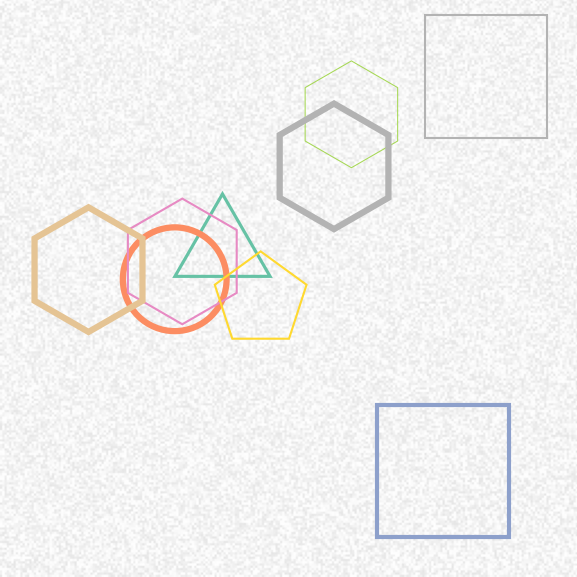[{"shape": "triangle", "thickness": 1.5, "radius": 0.48, "center": [0.385, 0.568]}, {"shape": "circle", "thickness": 3, "radius": 0.45, "center": [0.303, 0.516]}, {"shape": "square", "thickness": 2, "radius": 0.57, "center": [0.766, 0.184]}, {"shape": "hexagon", "thickness": 1, "radius": 0.54, "center": [0.316, 0.546]}, {"shape": "hexagon", "thickness": 0.5, "radius": 0.46, "center": [0.608, 0.801]}, {"shape": "pentagon", "thickness": 1, "radius": 0.42, "center": [0.451, 0.48]}, {"shape": "hexagon", "thickness": 3, "radius": 0.54, "center": [0.153, 0.532]}, {"shape": "square", "thickness": 1, "radius": 0.53, "center": [0.842, 0.867]}, {"shape": "hexagon", "thickness": 3, "radius": 0.54, "center": [0.578, 0.711]}]